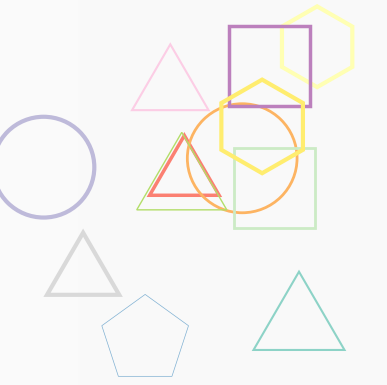[{"shape": "triangle", "thickness": 1.5, "radius": 0.68, "center": [0.772, 0.159]}, {"shape": "hexagon", "thickness": 3, "radius": 0.52, "center": [0.818, 0.879]}, {"shape": "circle", "thickness": 3, "radius": 0.65, "center": [0.113, 0.566]}, {"shape": "triangle", "thickness": 2.5, "radius": 0.52, "center": [0.476, 0.545]}, {"shape": "pentagon", "thickness": 0.5, "radius": 0.59, "center": [0.375, 0.118]}, {"shape": "circle", "thickness": 2, "radius": 0.71, "center": [0.625, 0.589]}, {"shape": "triangle", "thickness": 1, "radius": 0.67, "center": [0.469, 0.522]}, {"shape": "triangle", "thickness": 1.5, "radius": 0.57, "center": [0.44, 0.771]}, {"shape": "triangle", "thickness": 3, "radius": 0.54, "center": [0.214, 0.288]}, {"shape": "square", "thickness": 2.5, "radius": 0.52, "center": [0.696, 0.828]}, {"shape": "square", "thickness": 2, "radius": 0.53, "center": [0.708, 0.512]}, {"shape": "hexagon", "thickness": 3, "radius": 0.61, "center": [0.676, 0.672]}]